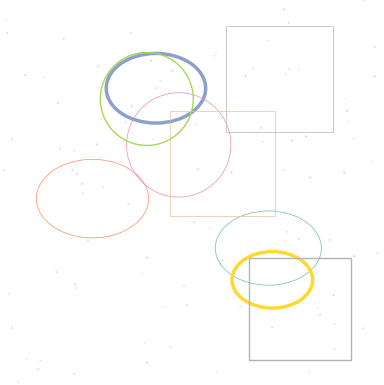[{"shape": "oval", "thickness": 0.5, "radius": 0.69, "center": [0.697, 0.356]}, {"shape": "oval", "thickness": 0.5, "radius": 0.73, "center": [0.24, 0.484]}, {"shape": "oval", "thickness": 2.5, "radius": 0.65, "center": [0.405, 0.771]}, {"shape": "circle", "thickness": 0.5, "radius": 0.68, "center": [0.464, 0.624]}, {"shape": "circle", "thickness": 1, "radius": 0.6, "center": [0.381, 0.743]}, {"shape": "oval", "thickness": 2.5, "radius": 0.52, "center": [0.707, 0.273]}, {"shape": "square", "thickness": 0.5, "radius": 0.69, "center": [0.578, 0.575]}, {"shape": "square", "thickness": 0.5, "radius": 0.69, "center": [0.726, 0.795]}, {"shape": "square", "thickness": 1, "radius": 0.66, "center": [0.779, 0.199]}]